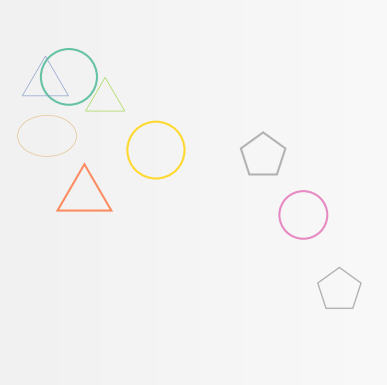[{"shape": "circle", "thickness": 1.5, "radius": 0.36, "center": [0.178, 0.8]}, {"shape": "triangle", "thickness": 1.5, "radius": 0.4, "center": [0.218, 0.493]}, {"shape": "triangle", "thickness": 0.5, "radius": 0.34, "center": [0.117, 0.785]}, {"shape": "circle", "thickness": 1.5, "radius": 0.31, "center": [0.783, 0.442]}, {"shape": "triangle", "thickness": 0.5, "radius": 0.29, "center": [0.271, 0.741]}, {"shape": "circle", "thickness": 1.5, "radius": 0.37, "center": [0.402, 0.61]}, {"shape": "oval", "thickness": 0.5, "radius": 0.38, "center": [0.121, 0.647]}, {"shape": "pentagon", "thickness": 1, "radius": 0.29, "center": [0.876, 0.247]}, {"shape": "pentagon", "thickness": 1.5, "radius": 0.3, "center": [0.679, 0.596]}]